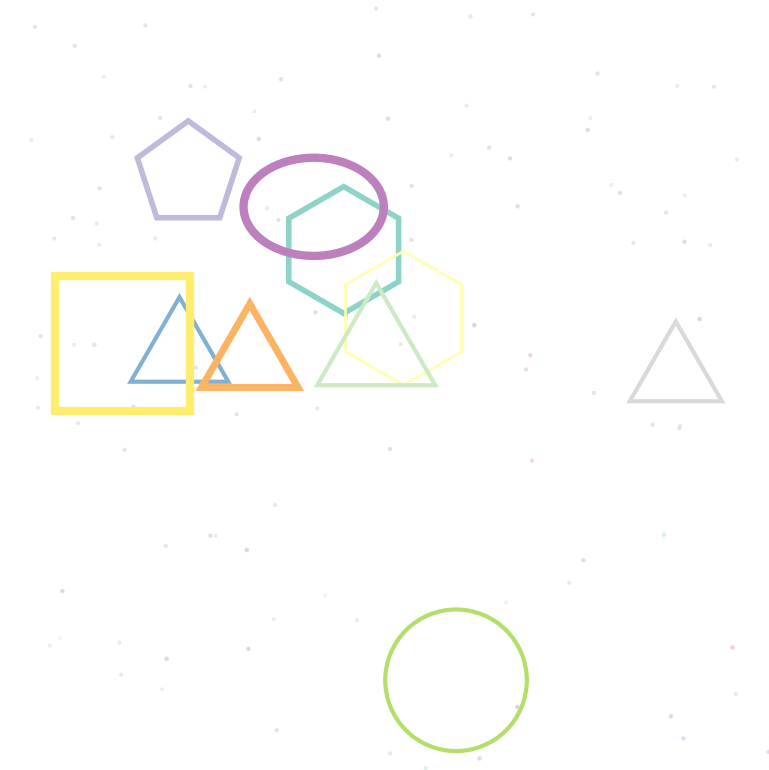[{"shape": "hexagon", "thickness": 2, "radius": 0.41, "center": [0.446, 0.675]}, {"shape": "hexagon", "thickness": 1, "radius": 0.43, "center": [0.524, 0.587]}, {"shape": "pentagon", "thickness": 2, "radius": 0.35, "center": [0.245, 0.773]}, {"shape": "triangle", "thickness": 1.5, "radius": 0.37, "center": [0.233, 0.541]}, {"shape": "triangle", "thickness": 2.5, "radius": 0.36, "center": [0.324, 0.533]}, {"shape": "circle", "thickness": 1.5, "radius": 0.46, "center": [0.592, 0.117]}, {"shape": "triangle", "thickness": 1.5, "radius": 0.35, "center": [0.878, 0.513]}, {"shape": "oval", "thickness": 3, "radius": 0.46, "center": [0.407, 0.731]}, {"shape": "triangle", "thickness": 1.5, "radius": 0.44, "center": [0.489, 0.544]}, {"shape": "square", "thickness": 3, "radius": 0.44, "center": [0.159, 0.554]}]